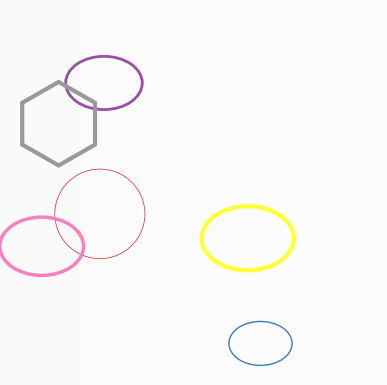[{"shape": "circle", "thickness": 0.5, "radius": 0.58, "center": [0.258, 0.445]}, {"shape": "oval", "thickness": 1, "radius": 0.41, "center": [0.672, 0.108]}, {"shape": "oval", "thickness": 2, "radius": 0.49, "center": [0.268, 0.785]}, {"shape": "oval", "thickness": 3, "radius": 0.59, "center": [0.639, 0.381]}, {"shape": "oval", "thickness": 2.5, "radius": 0.54, "center": [0.108, 0.36]}, {"shape": "hexagon", "thickness": 3, "radius": 0.54, "center": [0.151, 0.679]}]